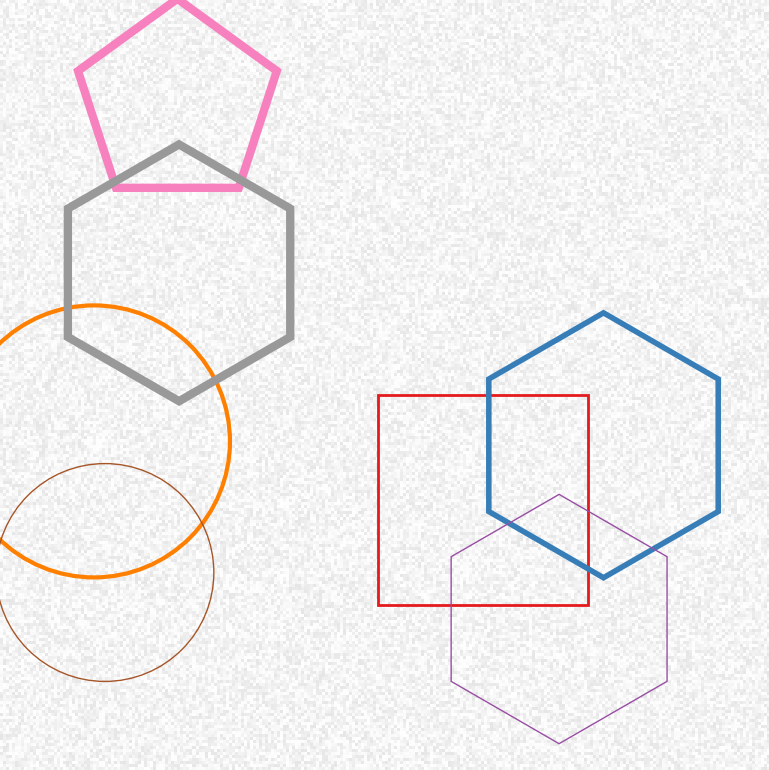[{"shape": "square", "thickness": 1, "radius": 0.68, "center": [0.627, 0.351]}, {"shape": "hexagon", "thickness": 2, "radius": 0.86, "center": [0.784, 0.422]}, {"shape": "hexagon", "thickness": 0.5, "radius": 0.81, "center": [0.726, 0.196]}, {"shape": "circle", "thickness": 1.5, "radius": 0.88, "center": [0.122, 0.427]}, {"shape": "circle", "thickness": 0.5, "radius": 0.71, "center": [0.136, 0.256]}, {"shape": "pentagon", "thickness": 3, "radius": 0.68, "center": [0.23, 0.866]}, {"shape": "hexagon", "thickness": 3, "radius": 0.83, "center": [0.233, 0.646]}]